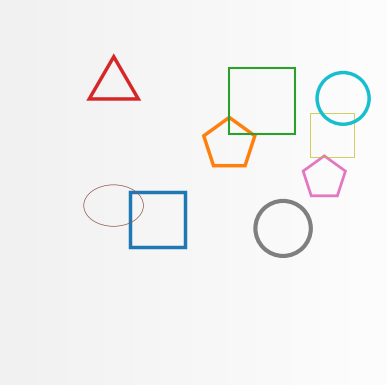[{"shape": "square", "thickness": 2.5, "radius": 0.36, "center": [0.407, 0.43]}, {"shape": "pentagon", "thickness": 2.5, "radius": 0.35, "center": [0.592, 0.626]}, {"shape": "square", "thickness": 1.5, "radius": 0.43, "center": [0.677, 0.738]}, {"shape": "triangle", "thickness": 2.5, "radius": 0.37, "center": [0.294, 0.78]}, {"shape": "oval", "thickness": 0.5, "radius": 0.38, "center": [0.293, 0.466]}, {"shape": "pentagon", "thickness": 2, "radius": 0.29, "center": [0.837, 0.538]}, {"shape": "circle", "thickness": 3, "radius": 0.36, "center": [0.731, 0.407]}, {"shape": "square", "thickness": 0.5, "radius": 0.29, "center": [0.856, 0.649]}, {"shape": "circle", "thickness": 2.5, "radius": 0.34, "center": [0.885, 0.744]}]